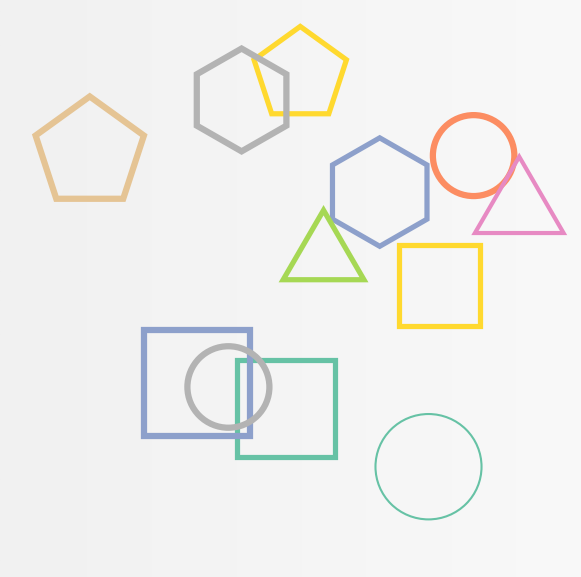[{"shape": "circle", "thickness": 1, "radius": 0.46, "center": [0.737, 0.191]}, {"shape": "square", "thickness": 2.5, "radius": 0.42, "center": [0.492, 0.291]}, {"shape": "circle", "thickness": 3, "radius": 0.35, "center": [0.815, 0.73]}, {"shape": "square", "thickness": 3, "radius": 0.46, "center": [0.339, 0.336]}, {"shape": "hexagon", "thickness": 2.5, "radius": 0.47, "center": [0.653, 0.667]}, {"shape": "triangle", "thickness": 2, "radius": 0.44, "center": [0.893, 0.64]}, {"shape": "triangle", "thickness": 2.5, "radius": 0.4, "center": [0.557, 0.555]}, {"shape": "square", "thickness": 2.5, "radius": 0.35, "center": [0.756, 0.505]}, {"shape": "pentagon", "thickness": 2.5, "radius": 0.42, "center": [0.517, 0.87]}, {"shape": "pentagon", "thickness": 3, "radius": 0.49, "center": [0.154, 0.734]}, {"shape": "circle", "thickness": 3, "radius": 0.35, "center": [0.393, 0.329]}, {"shape": "hexagon", "thickness": 3, "radius": 0.45, "center": [0.416, 0.826]}]